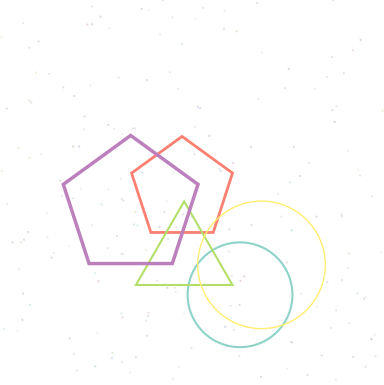[{"shape": "circle", "thickness": 1.5, "radius": 0.68, "center": [0.623, 0.234]}, {"shape": "pentagon", "thickness": 2, "radius": 0.69, "center": [0.473, 0.508]}, {"shape": "triangle", "thickness": 1.5, "radius": 0.72, "center": [0.478, 0.332]}, {"shape": "pentagon", "thickness": 2.5, "radius": 0.92, "center": [0.339, 0.464]}, {"shape": "circle", "thickness": 1, "radius": 0.83, "center": [0.679, 0.312]}]